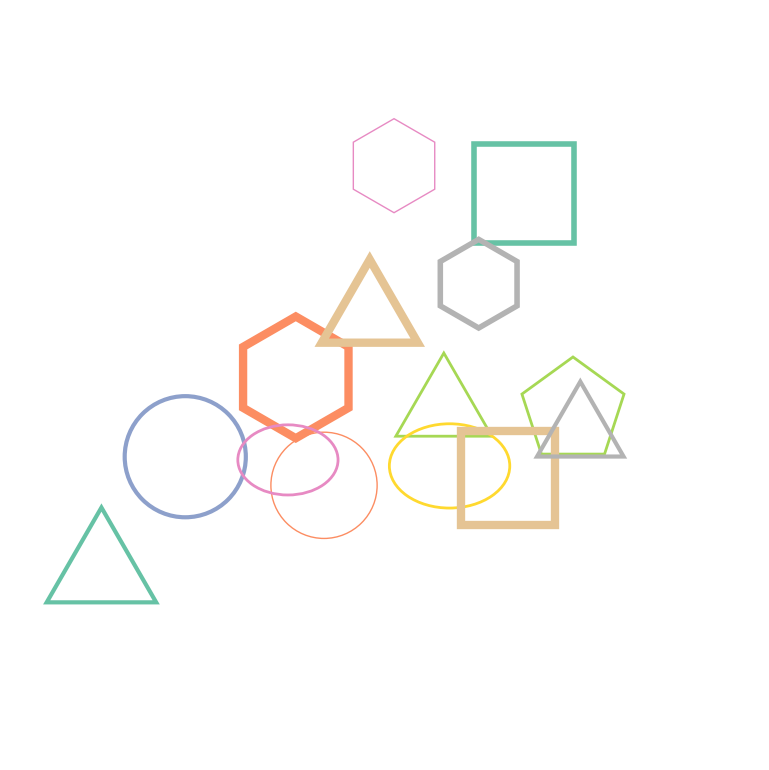[{"shape": "square", "thickness": 2, "radius": 0.32, "center": [0.681, 0.749]}, {"shape": "triangle", "thickness": 1.5, "radius": 0.41, "center": [0.132, 0.259]}, {"shape": "circle", "thickness": 0.5, "radius": 0.34, "center": [0.421, 0.37]}, {"shape": "hexagon", "thickness": 3, "radius": 0.4, "center": [0.384, 0.51]}, {"shape": "circle", "thickness": 1.5, "radius": 0.39, "center": [0.241, 0.407]}, {"shape": "oval", "thickness": 1, "radius": 0.33, "center": [0.374, 0.403]}, {"shape": "hexagon", "thickness": 0.5, "radius": 0.31, "center": [0.512, 0.785]}, {"shape": "pentagon", "thickness": 1, "radius": 0.35, "center": [0.744, 0.467]}, {"shape": "triangle", "thickness": 1, "radius": 0.36, "center": [0.576, 0.47]}, {"shape": "oval", "thickness": 1, "radius": 0.39, "center": [0.584, 0.395]}, {"shape": "square", "thickness": 3, "radius": 0.31, "center": [0.66, 0.38]}, {"shape": "triangle", "thickness": 3, "radius": 0.36, "center": [0.48, 0.591]}, {"shape": "hexagon", "thickness": 2, "radius": 0.29, "center": [0.622, 0.632]}, {"shape": "triangle", "thickness": 1.5, "radius": 0.32, "center": [0.754, 0.44]}]